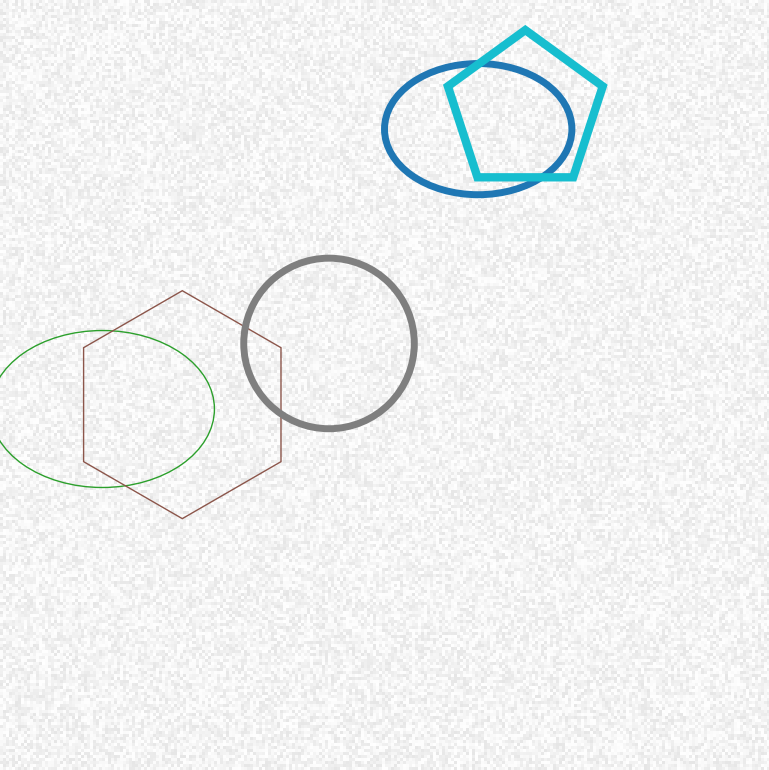[{"shape": "oval", "thickness": 2.5, "radius": 0.61, "center": [0.621, 0.832]}, {"shape": "oval", "thickness": 0.5, "radius": 0.73, "center": [0.133, 0.469]}, {"shape": "hexagon", "thickness": 0.5, "radius": 0.74, "center": [0.237, 0.474]}, {"shape": "circle", "thickness": 2.5, "radius": 0.55, "center": [0.427, 0.554]}, {"shape": "pentagon", "thickness": 3, "radius": 0.53, "center": [0.682, 0.855]}]